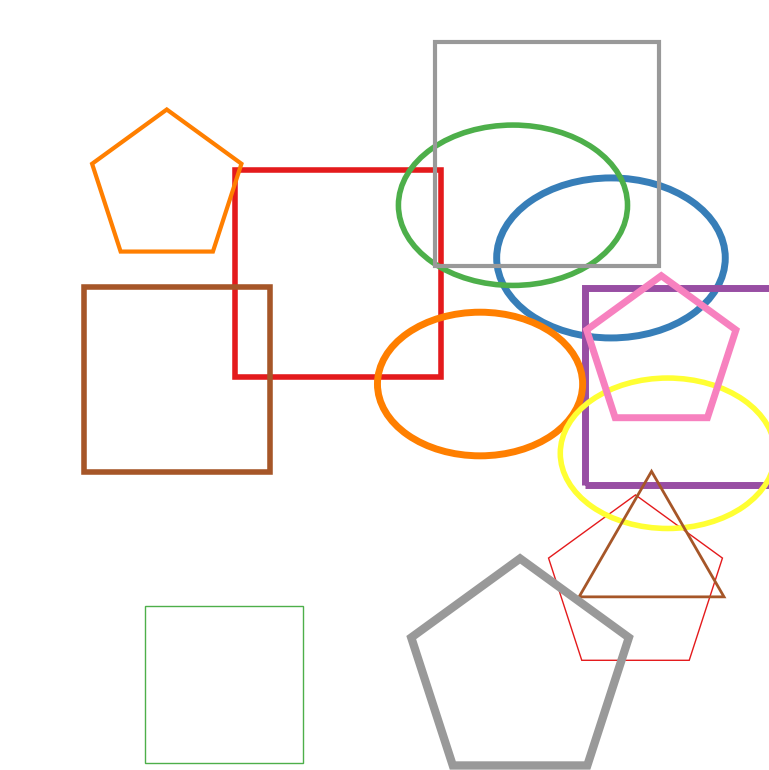[{"shape": "pentagon", "thickness": 0.5, "radius": 0.59, "center": [0.825, 0.239]}, {"shape": "square", "thickness": 2, "radius": 0.67, "center": [0.439, 0.645]}, {"shape": "oval", "thickness": 2.5, "radius": 0.74, "center": [0.793, 0.665]}, {"shape": "oval", "thickness": 2, "radius": 0.74, "center": [0.666, 0.733]}, {"shape": "square", "thickness": 0.5, "radius": 0.51, "center": [0.291, 0.111]}, {"shape": "square", "thickness": 2.5, "radius": 0.64, "center": [0.887, 0.498]}, {"shape": "oval", "thickness": 2.5, "radius": 0.67, "center": [0.623, 0.501]}, {"shape": "pentagon", "thickness": 1.5, "radius": 0.51, "center": [0.217, 0.756]}, {"shape": "oval", "thickness": 2, "radius": 0.7, "center": [0.867, 0.411]}, {"shape": "triangle", "thickness": 1, "radius": 0.54, "center": [0.846, 0.279]}, {"shape": "square", "thickness": 2, "radius": 0.6, "center": [0.23, 0.507]}, {"shape": "pentagon", "thickness": 2.5, "radius": 0.51, "center": [0.859, 0.54]}, {"shape": "square", "thickness": 1.5, "radius": 0.73, "center": [0.71, 0.8]}, {"shape": "pentagon", "thickness": 3, "radius": 0.74, "center": [0.675, 0.126]}]